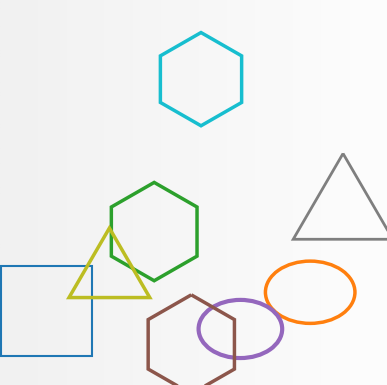[{"shape": "square", "thickness": 1.5, "radius": 0.59, "center": [0.12, 0.192]}, {"shape": "oval", "thickness": 2.5, "radius": 0.58, "center": [0.8, 0.241]}, {"shape": "hexagon", "thickness": 2.5, "radius": 0.64, "center": [0.398, 0.398]}, {"shape": "oval", "thickness": 3, "radius": 0.54, "center": [0.62, 0.146]}, {"shape": "hexagon", "thickness": 2.5, "radius": 0.64, "center": [0.494, 0.106]}, {"shape": "triangle", "thickness": 2, "radius": 0.74, "center": [0.885, 0.453]}, {"shape": "triangle", "thickness": 2.5, "radius": 0.6, "center": [0.282, 0.287]}, {"shape": "hexagon", "thickness": 2.5, "radius": 0.61, "center": [0.519, 0.794]}]